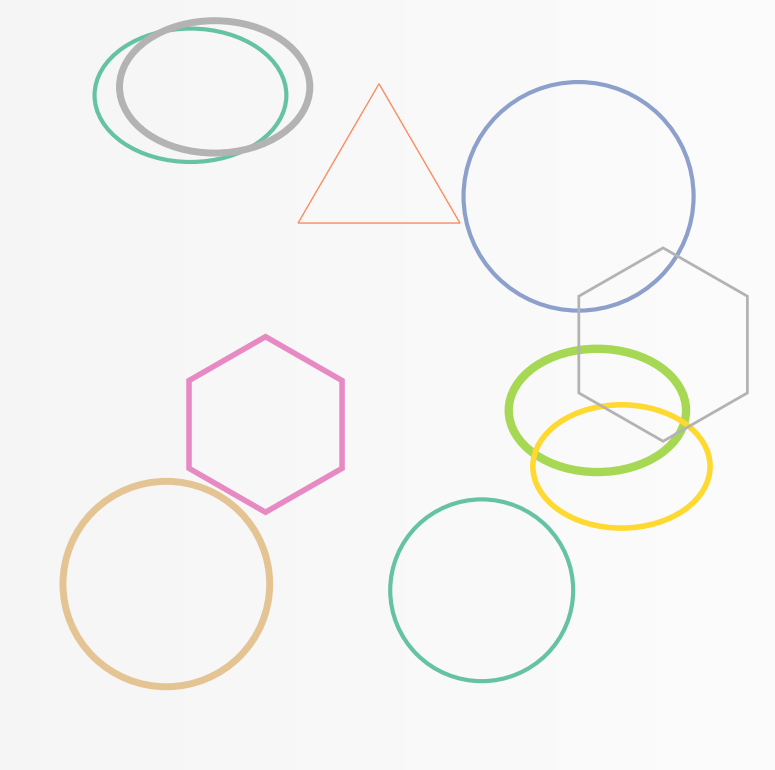[{"shape": "oval", "thickness": 1.5, "radius": 0.62, "center": [0.246, 0.876]}, {"shape": "circle", "thickness": 1.5, "radius": 0.59, "center": [0.622, 0.233]}, {"shape": "triangle", "thickness": 0.5, "radius": 0.6, "center": [0.489, 0.771]}, {"shape": "circle", "thickness": 1.5, "radius": 0.74, "center": [0.747, 0.745]}, {"shape": "hexagon", "thickness": 2, "radius": 0.57, "center": [0.343, 0.449]}, {"shape": "oval", "thickness": 3, "radius": 0.57, "center": [0.771, 0.467]}, {"shape": "oval", "thickness": 2, "radius": 0.57, "center": [0.802, 0.394]}, {"shape": "circle", "thickness": 2.5, "radius": 0.67, "center": [0.215, 0.241]}, {"shape": "hexagon", "thickness": 1, "radius": 0.63, "center": [0.856, 0.552]}, {"shape": "oval", "thickness": 2.5, "radius": 0.61, "center": [0.277, 0.887]}]